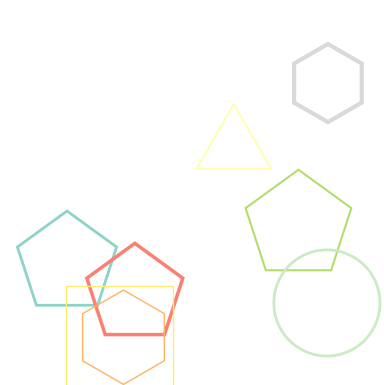[{"shape": "pentagon", "thickness": 2, "radius": 0.68, "center": [0.174, 0.317]}, {"shape": "triangle", "thickness": 1.5, "radius": 0.56, "center": [0.607, 0.618]}, {"shape": "pentagon", "thickness": 2.5, "radius": 0.66, "center": [0.35, 0.237]}, {"shape": "hexagon", "thickness": 1, "radius": 0.61, "center": [0.321, 0.124]}, {"shape": "pentagon", "thickness": 1.5, "radius": 0.72, "center": [0.775, 0.415]}, {"shape": "hexagon", "thickness": 3, "radius": 0.51, "center": [0.852, 0.784]}, {"shape": "circle", "thickness": 2, "radius": 0.69, "center": [0.849, 0.213]}, {"shape": "square", "thickness": 1, "radius": 0.69, "center": [0.31, 0.118]}]